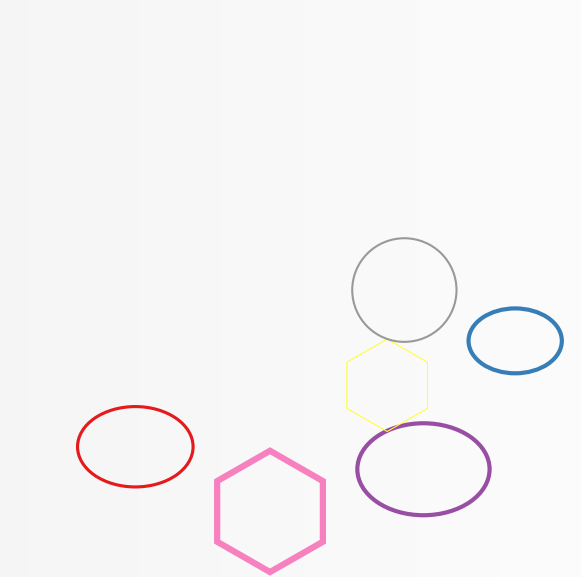[{"shape": "oval", "thickness": 1.5, "radius": 0.5, "center": [0.233, 0.226]}, {"shape": "oval", "thickness": 2, "radius": 0.4, "center": [0.886, 0.409]}, {"shape": "oval", "thickness": 2, "radius": 0.57, "center": [0.729, 0.187]}, {"shape": "hexagon", "thickness": 0.5, "radius": 0.4, "center": [0.666, 0.332]}, {"shape": "hexagon", "thickness": 3, "radius": 0.53, "center": [0.465, 0.114]}, {"shape": "circle", "thickness": 1, "radius": 0.45, "center": [0.696, 0.497]}]